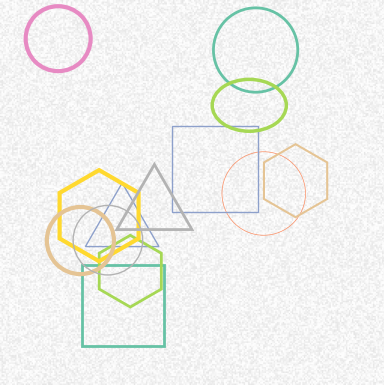[{"shape": "square", "thickness": 2, "radius": 0.53, "center": [0.32, 0.207]}, {"shape": "circle", "thickness": 2, "radius": 0.55, "center": [0.664, 0.87]}, {"shape": "circle", "thickness": 0.5, "radius": 0.54, "center": [0.685, 0.497]}, {"shape": "triangle", "thickness": 1, "radius": 0.55, "center": [0.317, 0.415]}, {"shape": "square", "thickness": 1, "radius": 0.56, "center": [0.558, 0.562]}, {"shape": "circle", "thickness": 3, "radius": 0.42, "center": [0.151, 0.9]}, {"shape": "oval", "thickness": 2.5, "radius": 0.48, "center": [0.647, 0.726]}, {"shape": "hexagon", "thickness": 2, "radius": 0.47, "center": [0.338, 0.296]}, {"shape": "hexagon", "thickness": 3, "radius": 0.59, "center": [0.257, 0.44]}, {"shape": "circle", "thickness": 3, "radius": 0.44, "center": [0.209, 0.375]}, {"shape": "hexagon", "thickness": 1.5, "radius": 0.47, "center": [0.768, 0.531]}, {"shape": "triangle", "thickness": 2, "radius": 0.56, "center": [0.401, 0.46]}, {"shape": "circle", "thickness": 1, "radius": 0.45, "center": [0.28, 0.376]}]